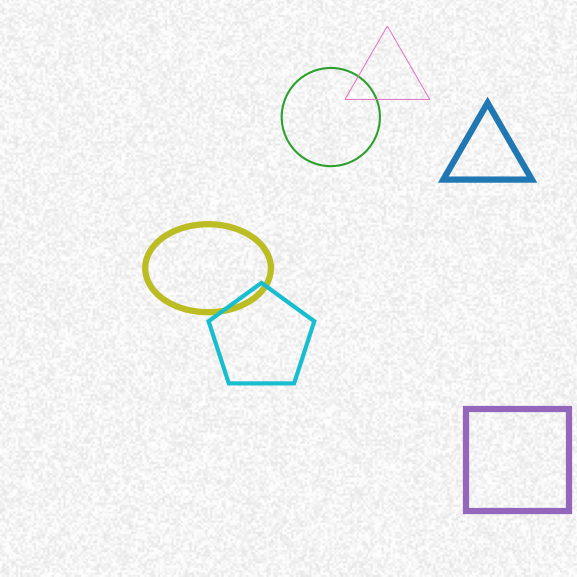[{"shape": "triangle", "thickness": 3, "radius": 0.44, "center": [0.844, 0.732]}, {"shape": "circle", "thickness": 1, "radius": 0.43, "center": [0.573, 0.796]}, {"shape": "square", "thickness": 3, "radius": 0.44, "center": [0.896, 0.203]}, {"shape": "triangle", "thickness": 0.5, "radius": 0.42, "center": [0.671, 0.869]}, {"shape": "oval", "thickness": 3, "radius": 0.54, "center": [0.36, 0.535]}, {"shape": "pentagon", "thickness": 2, "radius": 0.48, "center": [0.453, 0.413]}]